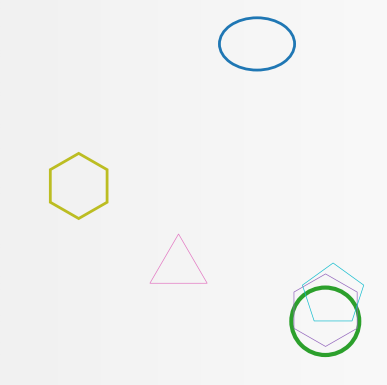[{"shape": "oval", "thickness": 2, "radius": 0.49, "center": [0.663, 0.886]}, {"shape": "circle", "thickness": 3, "radius": 0.44, "center": [0.839, 0.165]}, {"shape": "hexagon", "thickness": 0.5, "radius": 0.47, "center": [0.84, 0.194]}, {"shape": "triangle", "thickness": 0.5, "radius": 0.43, "center": [0.461, 0.307]}, {"shape": "hexagon", "thickness": 2, "radius": 0.42, "center": [0.203, 0.517]}, {"shape": "pentagon", "thickness": 0.5, "radius": 0.42, "center": [0.86, 0.234]}]